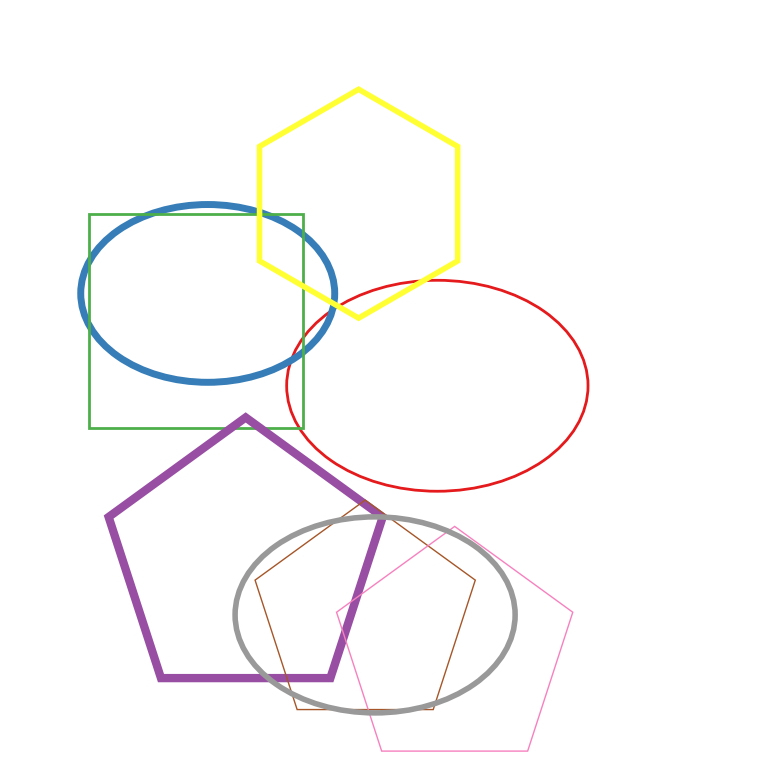[{"shape": "oval", "thickness": 1, "radius": 0.98, "center": [0.568, 0.499]}, {"shape": "oval", "thickness": 2.5, "radius": 0.82, "center": [0.27, 0.619]}, {"shape": "square", "thickness": 1, "radius": 0.69, "center": [0.255, 0.583]}, {"shape": "pentagon", "thickness": 3, "radius": 0.94, "center": [0.319, 0.271]}, {"shape": "hexagon", "thickness": 2, "radius": 0.74, "center": [0.466, 0.735]}, {"shape": "pentagon", "thickness": 0.5, "radius": 0.75, "center": [0.474, 0.2]}, {"shape": "pentagon", "thickness": 0.5, "radius": 0.81, "center": [0.59, 0.155]}, {"shape": "oval", "thickness": 2, "radius": 0.91, "center": [0.487, 0.201]}]